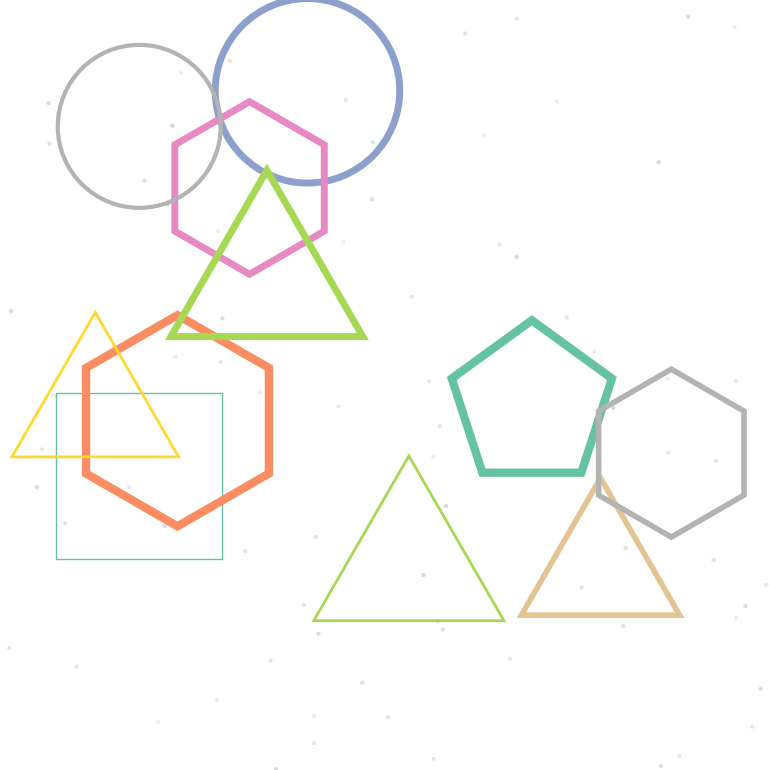[{"shape": "pentagon", "thickness": 3, "radius": 0.55, "center": [0.691, 0.475]}, {"shape": "square", "thickness": 0.5, "radius": 0.54, "center": [0.181, 0.382]}, {"shape": "hexagon", "thickness": 3, "radius": 0.69, "center": [0.231, 0.454]}, {"shape": "circle", "thickness": 2.5, "radius": 0.6, "center": [0.399, 0.882]}, {"shape": "hexagon", "thickness": 2.5, "radius": 0.56, "center": [0.324, 0.756]}, {"shape": "triangle", "thickness": 2.5, "radius": 0.72, "center": [0.347, 0.635]}, {"shape": "triangle", "thickness": 1, "radius": 0.71, "center": [0.531, 0.265]}, {"shape": "triangle", "thickness": 1, "radius": 0.63, "center": [0.124, 0.469]}, {"shape": "triangle", "thickness": 2, "radius": 0.59, "center": [0.78, 0.26]}, {"shape": "circle", "thickness": 1.5, "radius": 0.53, "center": [0.181, 0.836]}, {"shape": "hexagon", "thickness": 2, "radius": 0.55, "center": [0.872, 0.412]}]